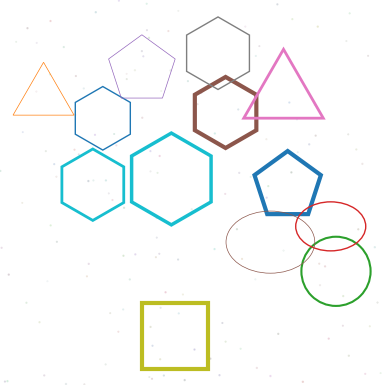[{"shape": "pentagon", "thickness": 3, "radius": 0.45, "center": [0.747, 0.517]}, {"shape": "hexagon", "thickness": 1, "radius": 0.41, "center": [0.267, 0.693]}, {"shape": "triangle", "thickness": 0.5, "radius": 0.46, "center": [0.113, 0.747]}, {"shape": "circle", "thickness": 1.5, "radius": 0.45, "center": [0.873, 0.295]}, {"shape": "oval", "thickness": 1, "radius": 0.45, "center": [0.859, 0.412]}, {"shape": "pentagon", "thickness": 0.5, "radius": 0.45, "center": [0.369, 0.819]}, {"shape": "hexagon", "thickness": 3, "radius": 0.46, "center": [0.586, 0.708]}, {"shape": "oval", "thickness": 0.5, "radius": 0.58, "center": [0.702, 0.371]}, {"shape": "triangle", "thickness": 2, "radius": 0.6, "center": [0.736, 0.753]}, {"shape": "hexagon", "thickness": 1, "radius": 0.47, "center": [0.566, 0.862]}, {"shape": "square", "thickness": 3, "radius": 0.43, "center": [0.454, 0.128]}, {"shape": "hexagon", "thickness": 2.5, "radius": 0.6, "center": [0.445, 0.535]}, {"shape": "hexagon", "thickness": 2, "radius": 0.46, "center": [0.241, 0.52]}]